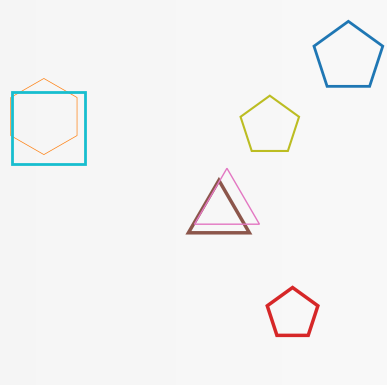[{"shape": "pentagon", "thickness": 2, "radius": 0.47, "center": [0.899, 0.851]}, {"shape": "hexagon", "thickness": 0.5, "radius": 0.49, "center": [0.113, 0.697]}, {"shape": "pentagon", "thickness": 2.5, "radius": 0.34, "center": [0.755, 0.184]}, {"shape": "triangle", "thickness": 2.5, "radius": 0.45, "center": [0.565, 0.441]}, {"shape": "triangle", "thickness": 1, "radius": 0.48, "center": [0.586, 0.466]}, {"shape": "pentagon", "thickness": 1.5, "radius": 0.4, "center": [0.696, 0.672]}, {"shape": "square", "thickness": 2, "radius": 0.47, "center": [0.126, 0.668]}]